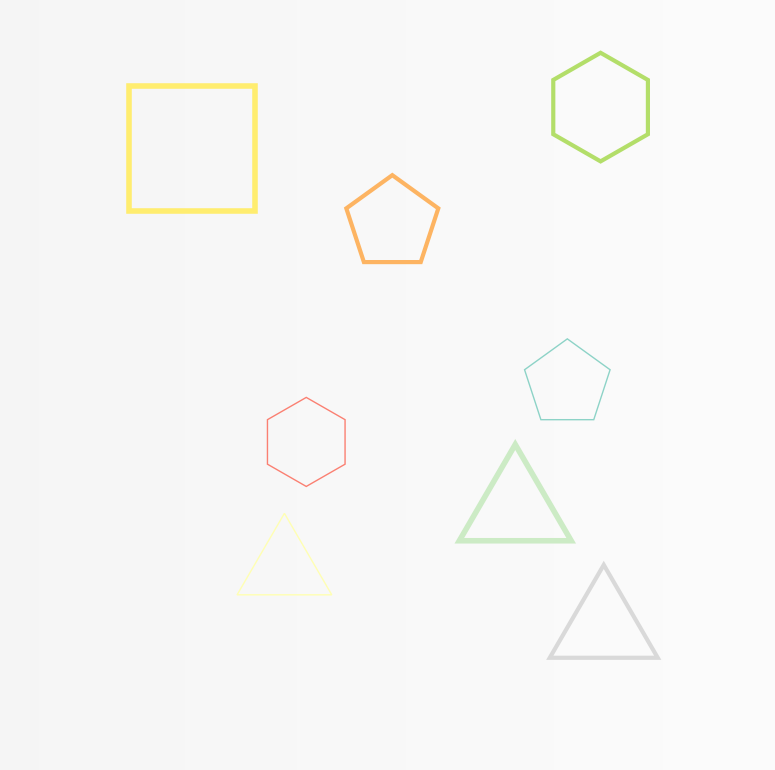[{"shape": "pentagon", "thickness": 0.5, "radius": 0.29, "center": [0.732, 0.502]}, {"shape": "triangle", "thickness": 0.5, "radius": 0.35, "center": [0.367, 0.263]}, {"shape": "hexagon", "thickness": 0.5, "radius": 0.29, "center": [0.395, 0.426]}, {"shape": "pentagon", "thickness": 1.5, "radius": 0.31, "center": [0.506, 0.71]}, {"shape": "hexagon", "thickness": 1.5, "radius": 0.35, "center": [0.775, 0.861]}, {"shape": "triangle", "thickness": 1.5, "radius": 0.4, "center": [0.779, 0.186]}, {"shape": "triangle", "thickness": 2, "radius": 0.42, "center": [0.665, 0.339]}, {"shape": "square", "thickness": 2, "radius": 0.41, "center": [0.248, 0.807]}]